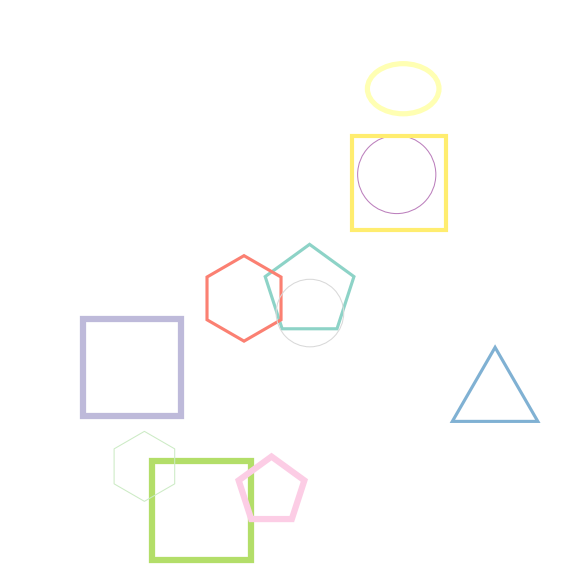[{"shape": "pentagon", "thickness": 1.5, "radius": 0.4, "center": [0.536, 0.495]}, {"shape": "oval", "thickness": 2.5, "radius": 0.31, "center": [0.698, 0.846]}, {"shape": "square", "thickness": 3, "radius": 0.42, "center": [0.229, 0.363]}, {"shape": "hexagon", "thickness": 1.5, "radius": 0.37, "center": [0.423, 0.482]}, {"shape": "triangle", "thickness": 1.5, "radius": 0.43, "center": [0.857, 0.312]}, {"shape": "square", "thickness": 3, "radius": 0.43, "center": [0.348, 0.115]}, {"shape": "pentagon", "thickness": 3, "radius": 0.3, "center": [0.47, 0.149]}, {"shape": "circle", "thickness": 0.5, "radius": 0.29, "center": [0.537, 0.457]}, {"shape": "circle", "thickness": 0.5, "radius": 0.34, "center": [0.687, 0.697]}, {"shape": "hexagon", "thickness": 0.5, "radius": 0.3, "center": [0.25, 0.192]}, {"shape": "square", "thickness": 2, "radius": 0.41, "center": [0.691, 0.682]}]